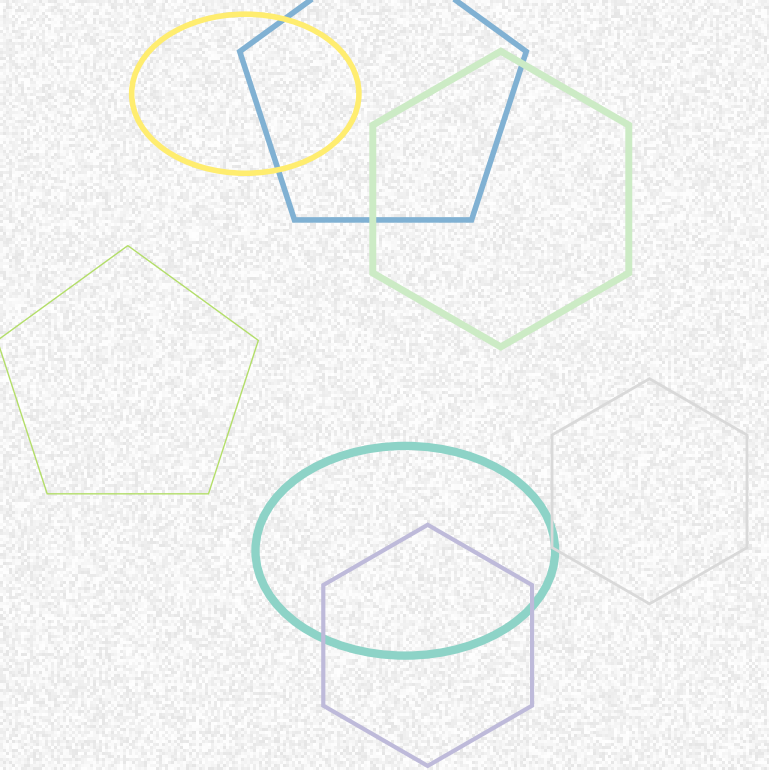[{"shape": "oval", "thickness": 3, "radius": 0.97, "center": [0.526, 0.285]}, {"shape": "hexagon", "thickness": 1.5, "radius": 0.78, "center": [0.555, 0.162]}, {"shape": "pentagon", "thickness": 2, "radius": 0.98, "center": [0.497, 0.873]}, {"shape": "pentagon", "thickness": 0.5, "radius": 0.89, "center": [0.166, 0.503]}, {"shape": "hexagon", "thickness": 1, "radius": 0.73, "center": [0.844, 0.362]}, {"shape": "hexagon", "thickness": 2.5, "radius": 0.96, "center": [0.65, 0.741]}, {"shape": "oval", "thickness": 2, "radius": 0.74, "center": [0.319, 0.878]}]